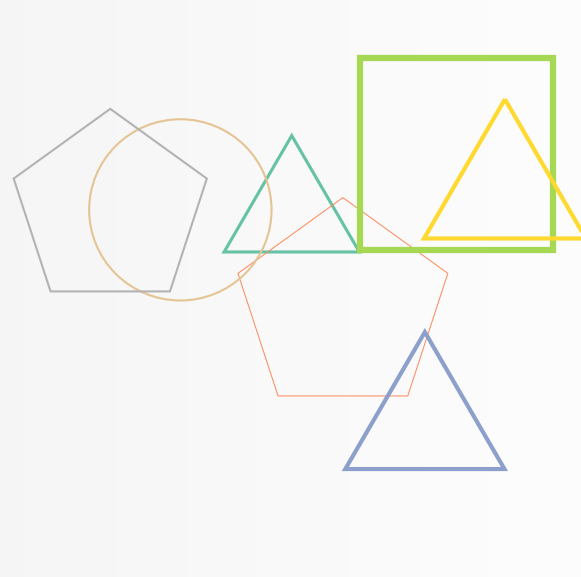[{"shape": "triangle", "thickness": 1.5, "radius": 0.67, "center": [0.502, 0.63]}, {"shape": "pentagon", "thickness": 0.5, "radius": 0.95, "center": [0.59, 0.467]}, {"shape": "triangle", "thickness": 2, "radius": 0.79, "center": [0.731, 0.266]}, {"shape": "square", "thickness": 3, "radius": 0.83, "center": [0.786, 0.733]}, {"shape": "triangle", "thickness": 2, "radius": 0.8, "center": [0.869, 0.667]}, {"shape": "circle", "thickness": 1, "radius": 0.78, "center": [0.31, 0.636]}, {"shape": "pentagon", "thickness": 1, "radius": 0.87, "center": [0.19, 0.636]}]